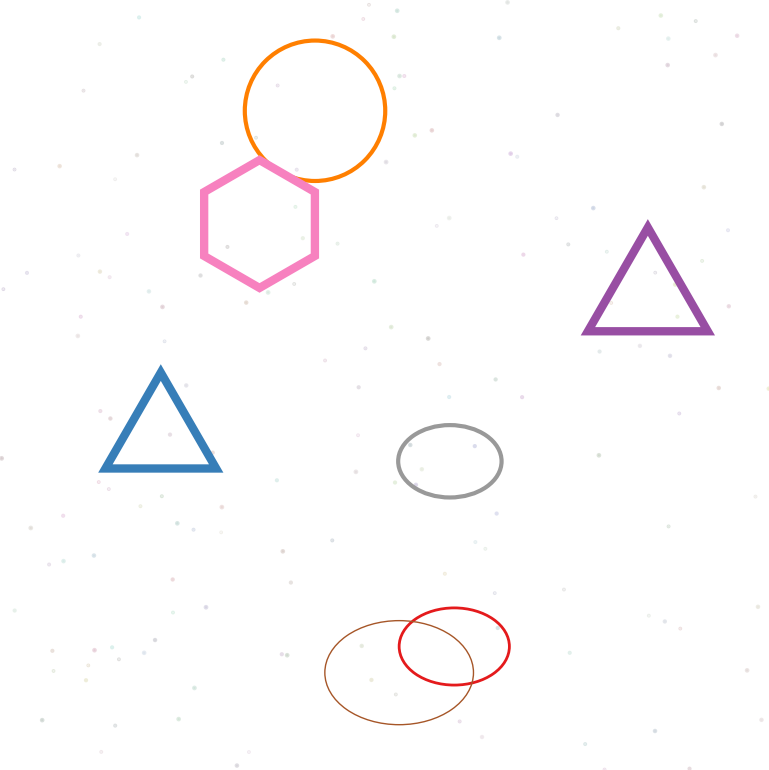[{"shape": "oval", "thickness": 1, "radius": 0.36, "center": [0.59, 0.16]}, {"shape": "triangle", "thickness": 3, "radius": 0.42, "center": [0.209, 0.433]}, {"shape": "triangle", "thickness": 3, "radius": 0.45, "center": [0.841, 0.615]}, {"shape": "circle", "thickness": 1.5, "radius": 0.46, "center": [0.409, 0.856]}, {"shape": "oval", "thickness": 0.5, "radius": 0.48, "center": [0.518, 0.126]}, {"shape": "hexagon", "thickness": 3, "radius": 0.42, "center": [0.337, 0.709]}, {"shape": "oval", "thickness": 1.5, "radius": 0.34, "center": [0.584, 0.401]}]